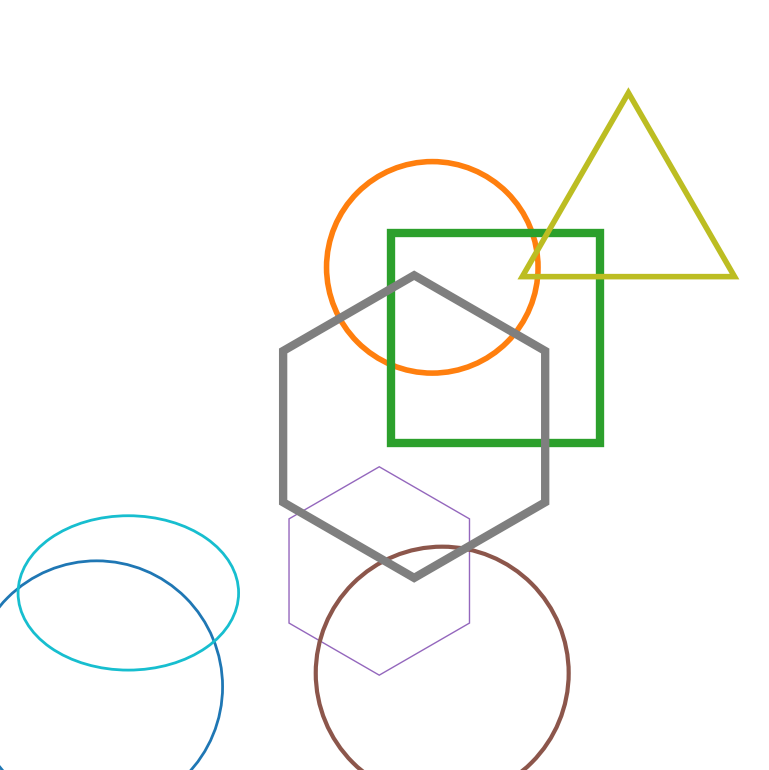[{"shape": "circle", "thickness": 1, "radius": 0.82, "center": [0.126, 0.108]}, {"shape": "circle", "thickness": 2, "radius": 0.69, "center": [0.561, 0.653]}, {"shape": "square", "thickness": 3, "radius": 0.68, "center": [0.643, 0.561]}, {"shape": "hexagon", "thickness": 0.5, "radius": 0.68, "center": [0.493, 0.258]}, {"shape": "circle", "thickness": 1.5, "radius": 0.82, "center": [0.574, 0.126]}, {"shape": "hexagon", "thickness": 3, "radius": 0.98, "center": [0.538, 0.446]}, {"shape": "triangle", "thickness": 2, "radius": 0.8, "center": [0.816, 0.72]}, {"shape": "oval", "thickness": 1, "radius": 0.72, "center": [0.167, 0.23]}]